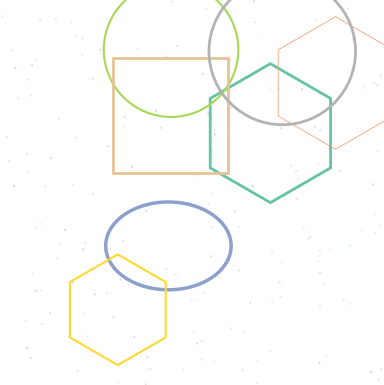[{"shape": "hexagon", "thickness": 2, "radius": 0.9, "center": [0.702, 0.654]}, {"shape": "hexagon", "thickness": 0.5, "radius": 0.86, "center": [0.871, 0.784]}, {"shape": "oval", "thickness": 2.5, "radius": 0.81, "center": [0.437, 0.361]}, {"shape": "circle", "thickness": 1.5, "radius": 0.87, "center": [0.444, 0.871]}, {"shape": "hexagon", "thickness": 1.5, "radius": 0.72, "center": [0.306, 0.195]}, {"shape": "square", "thickness": 2, "radius": 0.75, "center": [0.442, 0.7]}, {"shape": "circle", "thickness": 2, "radius": 0.95, "center": [0.733, 0.866]}]